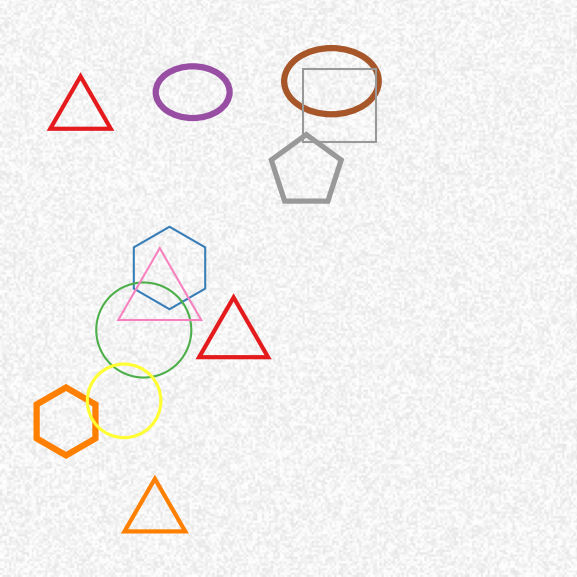[{"shape": "triangle", "thickness": 2, "radius": 0.3, "center": [0.139, 0.806]}, {"shape": "triangle", "thickness": 2, "radius": 0.34, "center": [0.405, 0.415]}, {"shape": "hexagon", "thickness": 1, "radius": 0.36, "center": [0.294, 0.535]}, {"shape": "circle", "thickness": 1, "radius": 0.41, "center": [0.249, 0.428]}, {"shape": "oval", "thickness": 3, "radius": 0.32, "center": [0.334, 0.84]}, {"shape": "hexagon", "thickness": 3, "radius": 0.29, "center": [0.114, 0.269]}, {"shape": "triangle", "thickness": 2, "radius": 0.3, "center": [0.268, 0.109]}, {"shape": "circle", "thickness": 1.5, "radius": 0.32, "center": [0.215, 0.305]}, {"shape": "oval", "thickness": 3, "radius": 0.41, "center": [0.574, 0.859]}, {"shape": "triangle", "thickness": 1, "radius": 0.41, "center": [0.277, 0.487]}, {"shape": "pentagon", "thickness": 2.5, "radius": 0.32, "center": [0.53, 0.702]}, {"shape": "square", "thickness": 1, "radius": 0.31, "center": [0.588, 0.817]}]